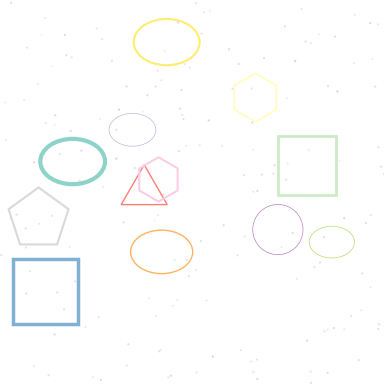[{"shape": "oval", "thickness": 3, "radius": 0.42, "center": [0.189, 0.58]}, {"shape": "hexagon", "thickness": 1, "radius": 0.31, "center": [0.663, 0.746]}, {"shape": "oval", "thickness": 0.5, "radius": 0.3, "center": [0.344, 0.663]}, {"shape": "triangle", "thickness": 1, "radius": 0.35, "center": [0.375, 0.503]}, {"shape": "square", "thickness": 2.5, "radius": 0.42, "center": [0.118, 0.242]}, {"shape": "oval", "thickness": 1, "radius": 0.4, "center": [0.42, 0.346]}, {"shape": "oval", "thickness": 0.5, "radius": 0.29, "center": [0.862, 0.371]}, {"shape": "hexagon", "thickness": 1.5, "radius": 0.29, "center": [0.412, 0.534]}, {"shape": "pentagon", "thickness": 1.5, "radius": 0.41, "center": [0.1, 0.431]}, {"shape": "circle", "thickness": 0.5, "radius": 0.33, "center": [0.722, 0.404]}, {"shape": "square", "thickness": 2, "radius": 0.38, "center": [0.797, 0.569]}, {"shape": "oval", "thickness": 1.5, "radius": 0.43, "center": [0.433, 0.891]}]